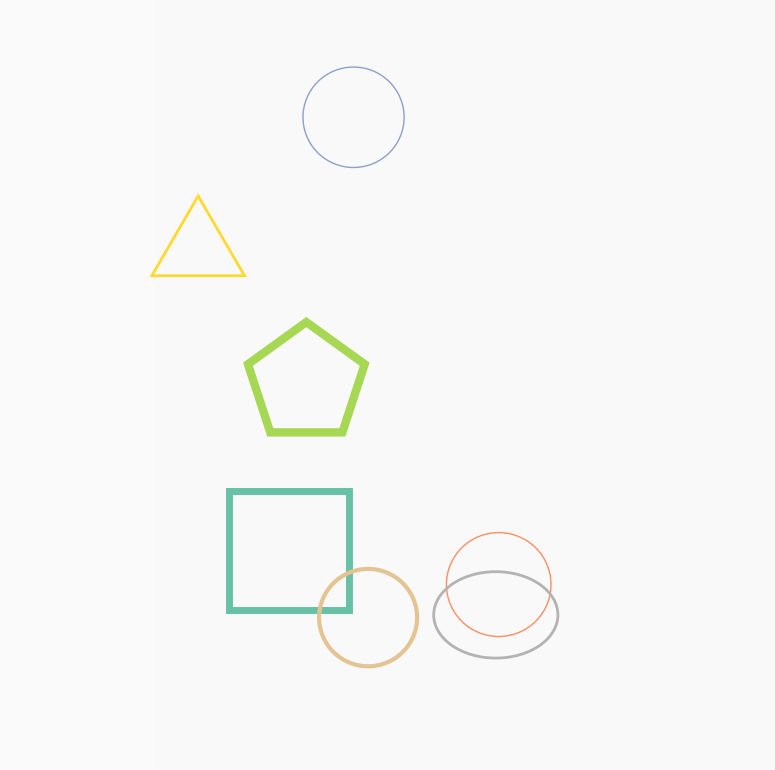[{"shape": "square", "thickness": 2.5, "radius": 0.39, "center": [0.373, 0.285]}, {"shape": "circle", "thickness": 0.5, "radius": 0.34, "center": [0.644, 0.241]}, {"shape": "circle", "thickness": 0.5, "radius": 0.33, "center": [0.456, 0.848]}, {"shape": "pentagon", "thickness": 3, "radius": 0.4, "center": [0.395, 0.503]}, {"shape": "triangle", "thickness": 1, "radius": 0.35, "center": [0.256, 0.676]}, {"shape": "circle", "thickness": 1.5, "radius": 0.32, "center": [0.475, 0.198]}, {"shape": "oval", "thickness": 1, "radius": 0.4, "center": [0.64, 0.201]}]